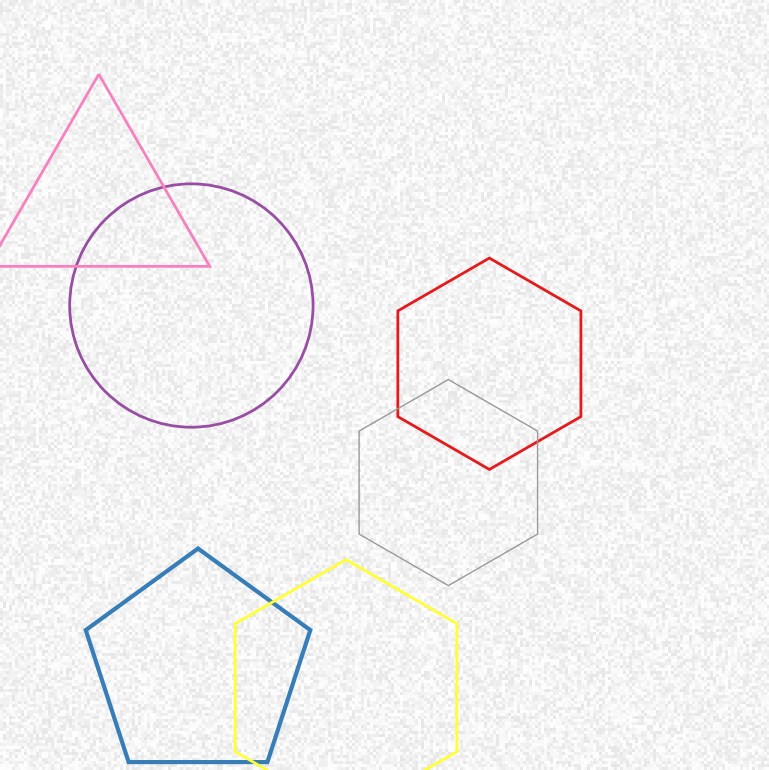[{"shape": "hexagon", "thickness": 1, "radius": 0.69, "center": [0.636, 0.528]}, {"shape": "pentagon", "thickness": 1.5, "radius": 0.77, "center": [0.257, 0.134]}, {"shape": "circle", "thickness": 1, "radius": 0.79, "center": [0.249, 0.603]}, {"shape": "hexagon", "thickness": 1, "radius": 0.83, "center": [0.449, 0.107]}, {"shape": "triangle", "thickness": 1, "radius": 0.83, "center": [0.128, 0.737]}, {"shape": "hexagon", "thickness": 0.5, "radius": 0.67, "center": [0.582, 0.373]}]